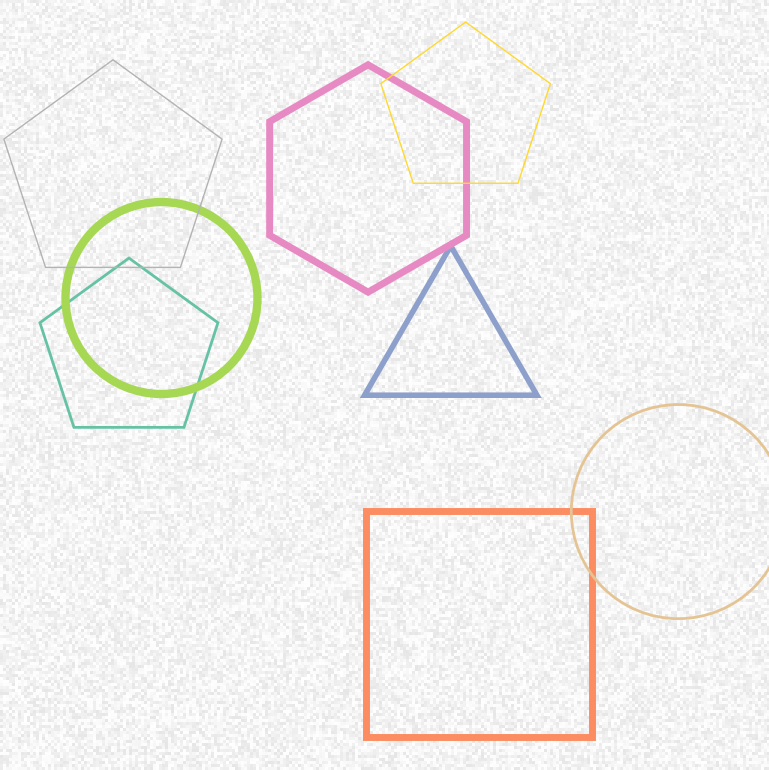[{"shape": "pentagon", "thickness": 1, "radius": 0.61, "center": [0.167, 0.543]}, {"shape": "square", "thickness": 2.5, "radius": 0.74, "center": [0.622, 0.189]}, {"shape": "triangle", "thickness": 2, "radius": 0.65, "center": [0.585, 0.551]}, {"shape": "hexagon", "thickness": 2.5, "radius": 0.74, "center": [0.478, 0.768]}, {"shape": "circle", "thickness": 3, "radius": 0.62, "center": [0.21, 0.613]}, {"shape": "pentagon", "thickness": 0.5, "radius": 0.58, "center": [0.605, 0.856]}, {"shape": "circle", "thickness": 1, "radius": 0.7, "center": [0.881, 0.336]}, {"shape": "pentagon", "thickness": 0.5, "radius": 0.74, "center": [0.147, 0.773]}]